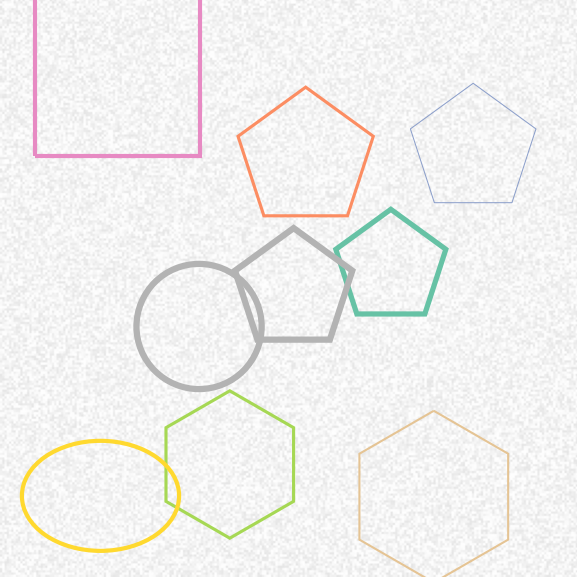[{"shape": "pentagon", "thickness": 2.5, "radius": 0.5, "center": [0.677, 0.536]}, {"shape": "pentagon", "thickness": 1.5, "radius": 0.62, "center": [0.529, 0.725]}, {"shape": "pentagon", "thickness": 0.5, "radius": 0.57, "center": [0.819, 0.741]}, {"shape": "square", "thickness": 2, "radius": 0.72, "center": [0.203, 0.873]}, {"shape": "hexagon", "thickness": 1.5, "radius": 0.64, "center": [0.398, 0.195]}, {"shape": "oval", "thickness": 2, "radius": 0.68, "center": [0.174, 0.141]}, {"shape": "hexagon", "thickness": 1, "radius": 0.74, "center": [0.751, 0.139]}, {"shape": "pentagon", "thickness": 3, "radius": 0.53, "center": [0.508, 0.497]}, {"shape": "circle", "thickness": 3, "radius": 0.54, "center": [0.345, 0.434]}]